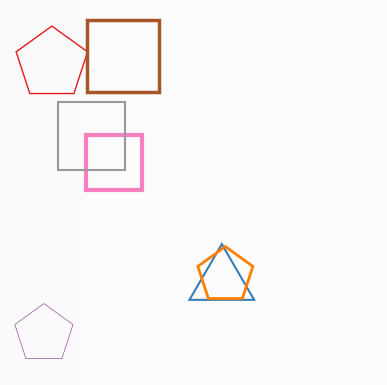[{"shape": "pentagon", "thickness": 1, "radius": 0.48, "center": [0.134, 0.835]}, {"shape": "triangle", "thickness": 1.5, "radius": 0.48, "center": [0.572, 0.269]}, {"shape": "pentagon", "thickness": 0.5, "radius": 0.39, "center": [0.113, 0.133]}, {"shape": "pentagon", "thickness": 2, "radius": 0.37, "center": [0.582, 0.285]}, {"shape": "square", "thickness": 2.5, "radius": 0.46, "center": [0.318, 0.855]}, {"shape": "square", "thickness": 3, "radius": 0.36, "center": [0.293, 0.578]}, {"shape": "square", "thickness": 1.5, "radius": 0.44, "center": [0.236, 0.647]}]